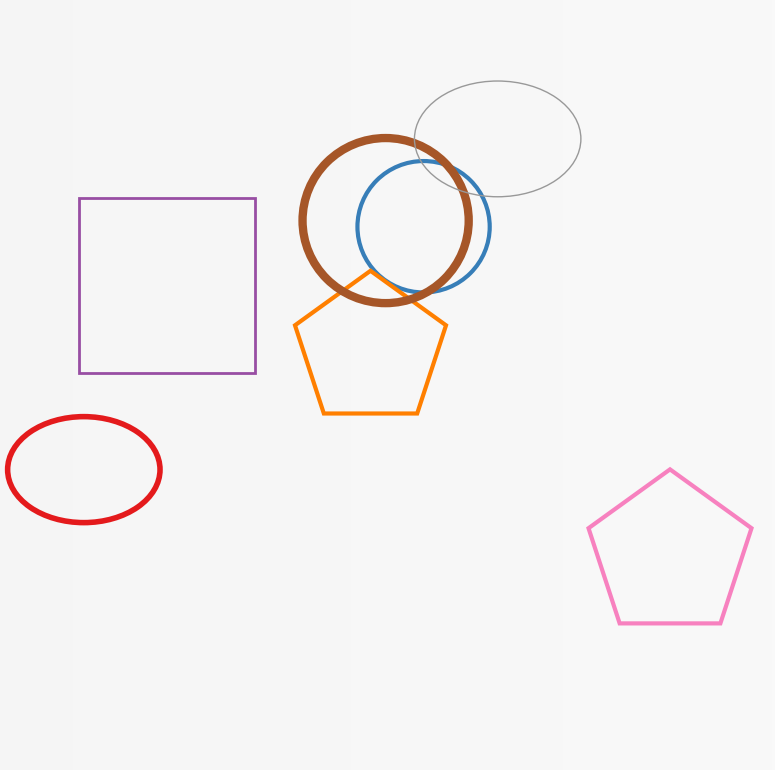[{"shape": "oval", "thickness": 2, "radius": 0.49, "center": [0.108, 0.39]}, {"shape": "circle", "thickness": 1.5, "radius": 0.43, "center": [0.547, 0.706]}, {"shape": "square", "thickness": 1, "radius": 0.57, "center": [0.216, 0.63]}, {"shape": "pentagon", "thickness": 1.5, "radius": 0.51, "center": [0.478, 0.546]}, {"shape": "circle", "thickness": 3, "radius": 0.54, "center": [0.498, 0.714]}, {"shape": "pentagon", "thickness": 1.5, "radius": 0.55, "center": [0.865, 0.28]}, {"shape": "oval", "thickness": 0.5, "radius": 0.54, "center": [0.642, 0.82]}]